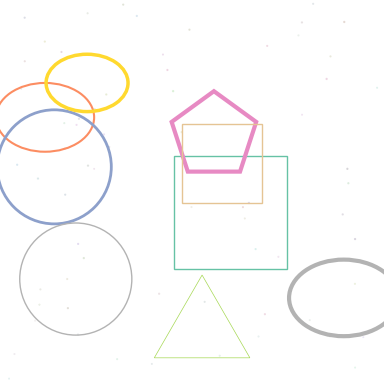[{"shape": "square", "thickness": 1, "radius": 0.73, "center": [0.599, 0.448]}, {"shape": "oval", "thickness": 1.5, "radius": 0.64, "center": [0.117, 0.695]}, {"shape": "circle", "thickness": 2, "radius": 0.74, "center": [0.141, 0.567]}, {"shape": "pentagon", "thickness": 3, "radius": 0.58, "center": [0.556, 0.648]}, {"shape": "triangle", "thickness": 0.5, "radius": 0.72, "center": [0.525, 0.142]}, {"shape": "oval", "thickness": 2.5, "radius": 0.53, "center": [0.226, 0.785]}, {"shape": "square", "thickness": 1, "radius": 0.52, "center": [0.577, 0.576]}, {"shape": "oval", "thickness": 3, "radius": 0.71, "center": [0.893, 0.226]}, {"shape": "circle", "thickness": 1, "radius": 0.73, "center": [0.197, 0.275]}]